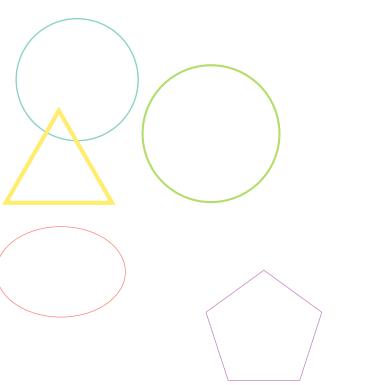[{"shape": "circle", "thickness": 1, "radius": 0.79, "center": [0.2, 0.793]}, {"shape": "oval", "thickness": 0.5, "radius": 0.84, "center": [0.158, 0.294]}, {"shape": "circle", "thickness": 1.5, "radius": 0.89, "center": [0.548, 0.653]}, {"shape": "pentagon", "thickness": 0.5, "radius": 0.79, "center": [0.685, 0.14]}, {"shape": "triangle", "thickness": 3, "radius": 0.8, "center": [0.153, 0.553]}]